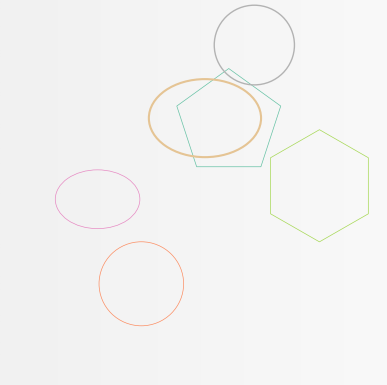[{"shape": "pentagon", "thickness": 0.5, "radius": 0.71, "center": [0.59, 0.681]}, {"shape": "circle", "thickness": 0.5, "radius": 0.55, "center": [0.365, 0.263]}, {"shape": "oval", "thickness": 0.5, "radius": 0.55, "center": [0.252, 0.482]}, {"shape": "hexagon", "thickness": 0.5, "radius": 0.73, "center": [0.824, 0.517]}, {"shape": "oval", "thickness": 1.5, "radius": 0.72, "center": [0.529, 0.693]}, {"shape": "circle", "thickness": 1, "radius": 0.52, "center": [0.656, 0.883]}]